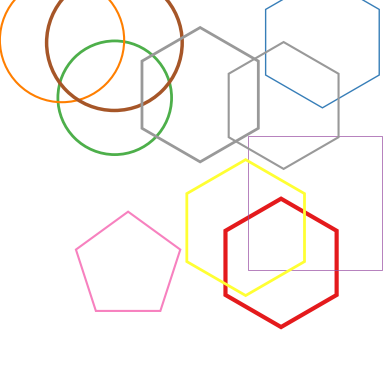[{"shape": "hexagon", "thickness": 3, "radius": 0.83, "center": [0.73, 0.317]}, {"shape": "hexagon", "thickness": 1, "radius": 0.85, "center": [0.837, 0.89]}, {"shape": "circle", "thickness": 2, "radius": 0.74, "center": [0.298, 0.746]}, {"shape": "square", "thickness": 0.5, "radius": 0.87, "center": [0.819, 0.473]}, {"shape": "circle", "thickness": 1.5, "radius": 0.81, "center": [0.161, 0.896]}, {"shape": "hexagon", "thickness": 2, "radius": 0.88, "center": [0.638, 0.409]}, {"shape": "circle", "thickness": 2.5, "radius": 0.88, "center": [0.297, 0.889]}, {"shape": "pentagon", "thickness": 1.5, "radius": 0.71, "center": [0.333, 0.308]}, {"shape": "hexagon", "thickness": 1.5, "radius": 0.82, "center": [0.737, 0.726]}, {"shape": "hexagon", "thickness": 2, "radius": 0.87, "center": [0.52, 0.754]}]